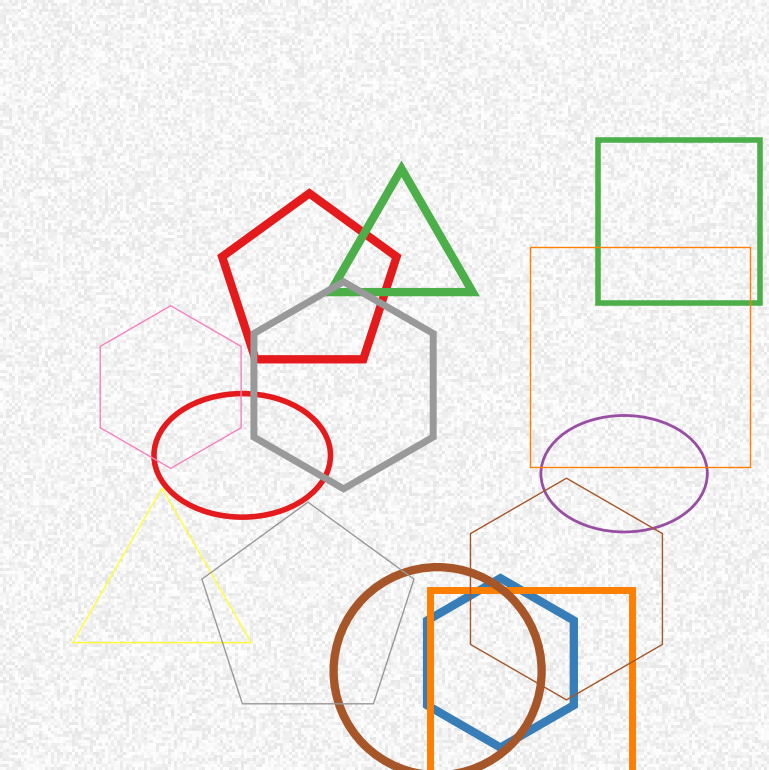[{"shape": "pentagon", "thickness": 3, "radius": 0.6, "center": [0.402, 0.63]}, {"shape": "oval", "thickness": 2, "radius": 0.57, "center": [0.315, 0.409]}, {"shape": "hexagon", "thickness": 3, "radius": 0.55, "center": [0.65, 0.139]}, {"shape": "square", "thickness": 2, "radius": 0.53, "center": [0.882, 0.713]}, {"shape": "triangle", "thickness": 3, "radius": 0.53, "center": [0.521, 0.674]}, {"shape": "oval", "thickness": 1, "radius": 0.54, "center": [0.811, 0.385]}, {"shape": "square", "thickness": 0.5, "radius": 0.71, "center": [0.831, 0.536]}, {"shape": "square", "thickness": 2.5, "radius": 0.66, "center": [0.69, 0.102]}, {"shape": "triangle", "thickness": 0.5, "radius": 0.67, "center": [0.21, 0.232]}, {"shape": "circle", "thickness": 3, "radius": 0.68, "center": [0.568, 0.128]}, {"shape": "hexagon", "thickness": 0.5, "radius": 0.72, "center": [0.736, 0.235]}, {"shape": "hexagon", "thickness": 0.5, "radius": 0.53, "center": [0.222, 0.497]}, {"shape": "pentagon", "thickness": 0.5, "radius": 0.72, "center": [0.4, 0.203]}, {"shape": "hexagon", "thickness": 2.5, "radius": 0.67, "center": [0.446, 0.5]}]